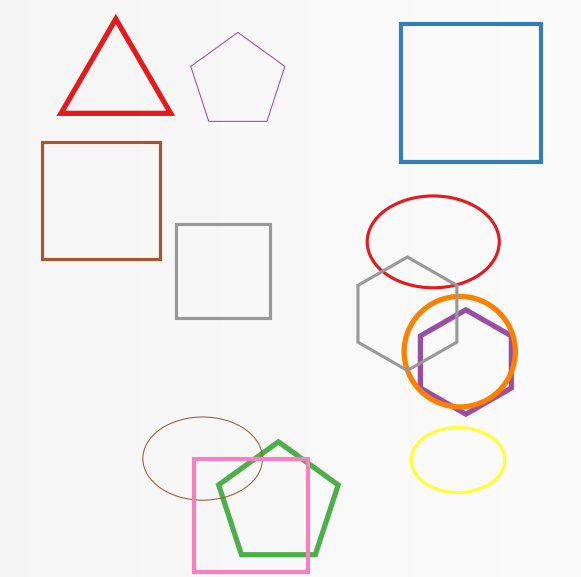[{"shape": "oval", "thickness": 1.5, "radius": 0.57, "center": [0.745, 0.58]}, {"shape": "triangle", "thickness": 2.5, "radius": 0.54, "center": [0.199, 0.857]}, {"shape": "square", "thickness": 2, "radius": 0.6, "center": [0.811, 0.838]}, {"shape": "pentagon", "thickness": 2.5, "radius": 0.54, "center": [0.479, 0.126]}, {"shape": "hexagon", "thickness": 2.5, "radius": 0.45, "center": [0.801, 0.372]}, {"shape": "pentagon", "thickness": 0.5, "radius": 0.43, "center": [0.409, 0.858]}, {"shape": "circle", "thickness": 2.5, "radius": 0.48, "center": [0.791, 0.39]}, {"shape": "oval", "thickness": 1.5, "radius": 0.4, "center": [0.788, 0.203]}, {"shape": "square", "thickness": 1.5, "radius": 0.51, "center": [0.173, 0.653]}, {"shape": "oval", "thickness": 0.5, "radius": 0.51, "center": [0.349, 0.205]}, {"shape": "square", "thickness": 2, "radius": 0.49, "center": [0.432, 0.106]}, {"shape": "hexagon", "thickness": 1.5, "radius": 0.49, "center": [0.701, 0.456]}, {"shape": "square", "thickness": 1.5, "radius": 0.41, "center": [0.384, 0.53]}]